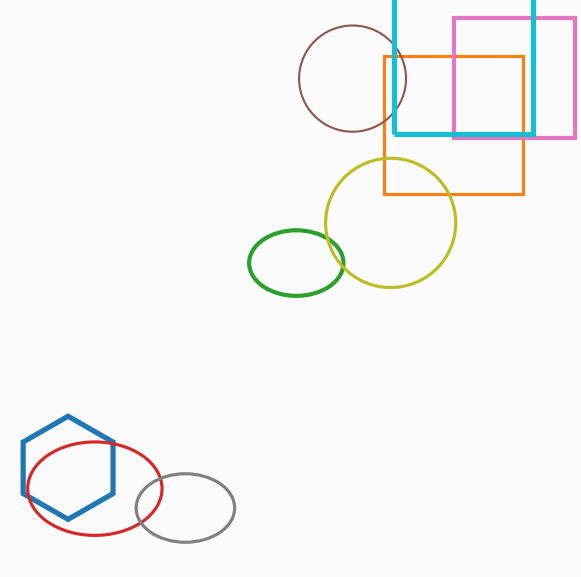[{"shape": "hexagon", "thickness": 2.5, "radius": 0.45, "center": [0.117, 0.189]}, {"shape": "square", "thickness": 1.5, "radius": 0.6, "center": [0.78, 0.782]}, {"shape": "oval", "thickness": 2, "radius": 0.41, "center": [0.51, 0.544]}, {"shape": "oval", "thickness": 1.5, "radius": 0.58, "center": [0.163, 0.153]}, {"shape": "circle", "thickness": 1, "radius": 0.46, "center": [0.607, 0.863]}, {"shape": "square", "thickness": 2, "radius": 0.52, "center": [0.885, 0.864]}, {"shape": "oval", "thickness": 1.5, "radius": 0.42, "center": [0.319, 0.119]}, {"shape": "circle", "thickness": 1.5, "radius": 0.56, "center": [0.672, 0.613]}, {"shape": "square", "thickness": 2.5, "radius": 0.6, "center": [0.797, 0.887]}]